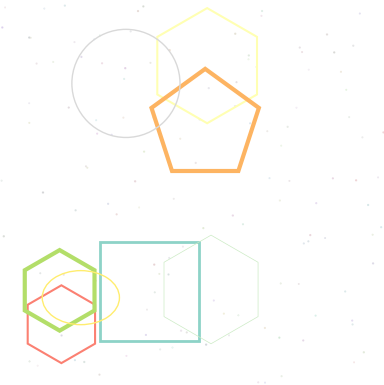[{"shape": "square", "thickness": 2, "radius": 0.65, "center": [0.389, 0.243]}, {"shape": "hexagon", "thickness": 1.5, "radius": 0.75, "center": [0.538, 0.829]}, {"shape": "hexagon", "thickness": 1.5, "radius": 0.51, "center": [0.159, 0.158]}, {"shape": "pentagon", "thickness": 3, "radius": 0.73, "center": [0.533, 0.674]}, {"shape": "hexagon", "thickness": 3, "radius": 0.52, "center": [0.155, 0.246]}, {"shape": "circle", "thickness": 1, "radius": 0.7, "center": [0.327, 0.783]}, {"shape": "hexagon", "thickness": 0.5, "radius": 0.71, "center": [0.548, 0.248]}, {"shape": "oval", "thickness": 1, "radius": 0.5, "center": [0.21, 0.227]}]